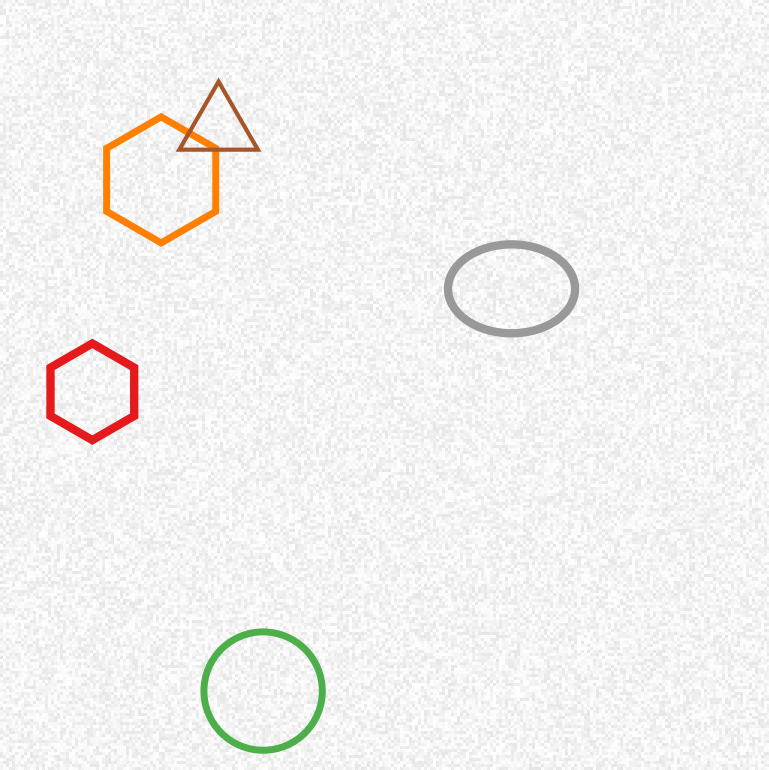[{"shape": "hexagon", "thickness": 3, "radius": 0.31, "center": [0.12, 0.491]}, {"shape": "circle", "thickness": 2.5, "radius": 0.38, "center": [0.342, 0.102]}, {"shape": "hexagon", "thickness": 2.5, "radius": 0.41, "center": [0.209, 0.766]}, {"shape": "triangle", "thickness": 1.5, "radius": 0.29, "center": [0.284, 0.835]}, {"shape": "oval", "thickness": 3, "radius": 0.41, "center": [0.664, 0.625]}]